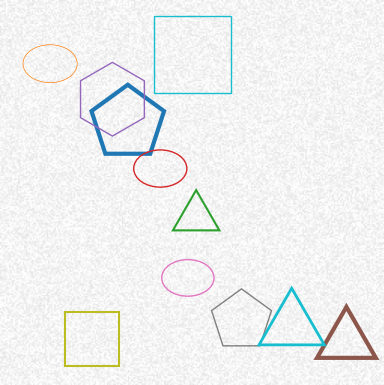[{"shape": "pentagon", "thickness": 3, "radius": 0.5, "center": [0.332, 0.681]}, {"shape": "oval", "thickness": 0.5, "radius": 0.35, "center": [0.13, 0.835]}, {"shape": "triangle", "thickness": 1.5, "radius": 0.35, "center": [0.509, 0.436]}, {"shape": "oval", "thickness": 1, "radius": 0.35, "center": [0.416, 0.562]}, {"shape": "hexagon", "thickness": 1, "radius": 0.48, "center": [0.292, 0.742]}, {"shape": "triangle", "thickness": 3, "radius": 0.44, "center": [0.9, 0.115]}, {"shape": "oval", "thickness": 1, "radius": 0.34, "center": [0.488, 0.278]}, {"shape": "pentagon", "thickness": 1, "radius": 0.41, "center": [0.627, 0.168]}, {"shape": "square", "thickness": 1.5, "radius": 0.35, "center": [0.239, 0.12]}, {"shape": "square", "thickness": 1, "radius": 0.5, "center": [0.5, 0.858]}, {"shape": "triangle", "thickness": 2, "radius": 0.49, "center": [0.758, 0.153]}]